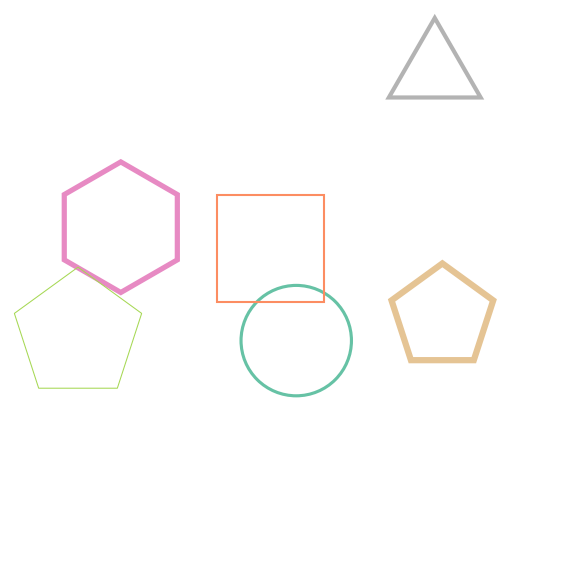[{"shape": "circle", "thickness": 1.5, "radius": 0.48, "center": [0.513, 0.409]}, {"shape": "square", "thickness": 1, "radius": 0.46, "center": [0.468, 0.569]}, {"shape": "hexagon", "thickness": 2.5, "radius": 0.57, "center": [0.209, 0.606]}, {"shape": "pentagon", "thickness": 0.5, "radius": 0.58, "center": [0.135, 0.421]}, {"shape": "pentagon", "thickness": 3, "radius": 0.46, "center": [0.766, 0.45]}, {"shape": "triangle", "thickness": 2, "radius": 0.46, "center": [0.753, 0.876]}]